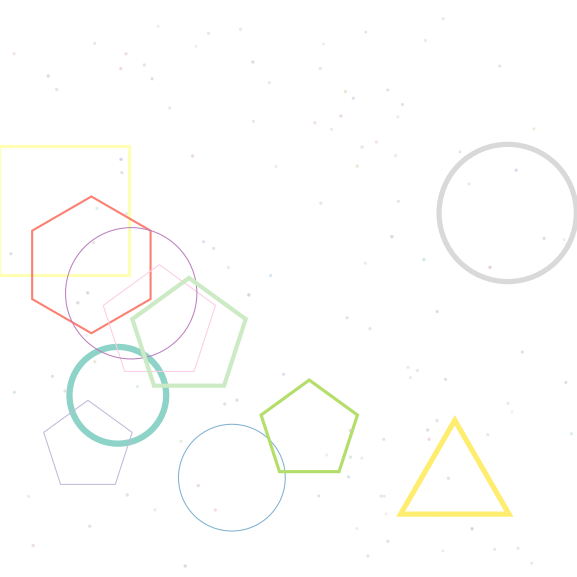[{"shape": "circle", "thickness": 3, "radius": 0.42, "center": [0.204, 0.315]}, {"shape": "square", "thickness": 1.5, "radius": 0.56, "center": [0.111, 0.635]}, {"shape": "pentagon", "thickness": 0.5, "radius": 0.4, "center": [0.152, 0.226]}, {"shape": "hexagon", "thickness": 1, "radius": 0.59, "center": [0.158, 0.54]}, {"shape": "circle", "thickness": 0.5, "radius": 0.46, "center": [0.402, 0.172]}, {"shape": "pentagon", "thickness": 1.5, "radius": 0.44, "center": [0.536, 0.253]}, {"shape": "pentagon", "thickness": 0.5, "radius": 0.51, "center": [0.276, 0.439]}, {"shape": "circle", "thickness": 2.5, "radius": 0.59, "center": [0.879, 0.63]}, {"shape": "circle", "thickness": 0.5, "radius": 0.57, "center": [0.227, 0.491]}, {"shape": "pentagon", "thickness": 2, "radius": 0.52, "center": [0.327, 0.415]}, {"shape": "triangle", "thickness": 2.5, "radius": 0.54, "center": [0.788, 0.163]}]